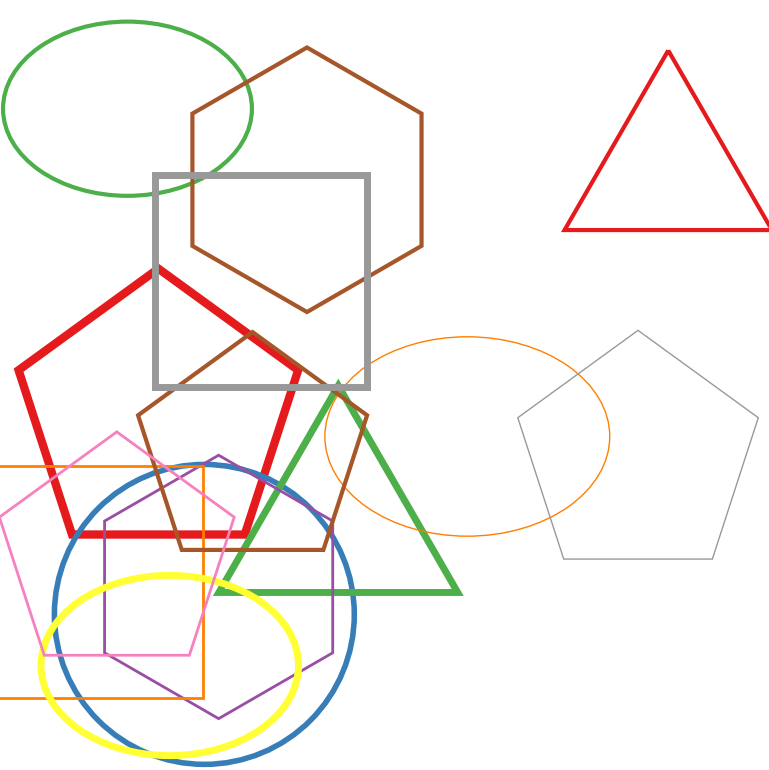[{"shape": "pentagon", "thickness": 3, "radius": 0.95, "center": [0.206, 0.46]}, {"shape": "triangle", "thickness": 1.5, "radius": 0.78, "center": [0.868, 0.779]}, {"shape": "circle", "thickness": 2, "radius": 0.97, "center": [0.265, 0.202]}, {"shape": "triangle", "thickness": 2.5, "radius": 0.9, "center": [0.439, 0.32]}, {"shape": "oval", "thickness": 1.5, "radius": 0.81, "center": [0.166, 0.859]}, {"shape": "hexagon", "thickness": 1, "radius": 0.86, "center": [0.284, 0.238]}, {"shape": "oval", "thickness": 0.5, "radius": 0.92, "center": [0.607, 0.433]}, {"shape": "square", "thickness": 1, "radius": 0.75, "center": [0.113, 0.244]}, {"shape": "oval", "thickness": 2.5, "radius": 0.84, "center": [0.22, 0.136]}, {"shape": "hexagon", "thickness": 1.5, "radius": 0.86, "center": [0.399, 0.767]}, {"shape": "pentagon", "thickness": 1.5, "radius": 0.78, "center": [0.328, 0.412]}, {"shape": "pentagon", "thickness": 1, "radius": 0.8, "center": [0.152, 0.279]}, {"shape": "square", "thickness": 2.5, "radius": 0.69, "center": [0.339, 0.635]}, {"shape": "pentagon", "thickness": 0.5, "radius": 0.82, "center": [0.829, 0.407]}]